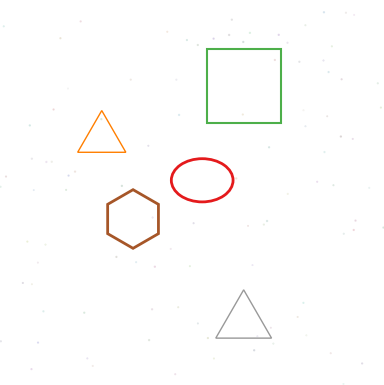[{"shape": "oval", "thickness": 2, "radius": 0.4, "center": [0.525, 0.532]}, {"shape": "square", "thickness": 1.5, "radius": 0.49, "center": [0.634, 0.776]}, {"shape": "triangle", "thickness": 1, "radius": 0.36, "center": [0.264, 0.641]}, {"shape": "hexagon", "thickness": 2, "radius": 0.38, "center": [0.346, 0.431]}, {"shape": "triangle", "thickness": 1, "radius": 0.42, "center": [0.633, 0.164]}]